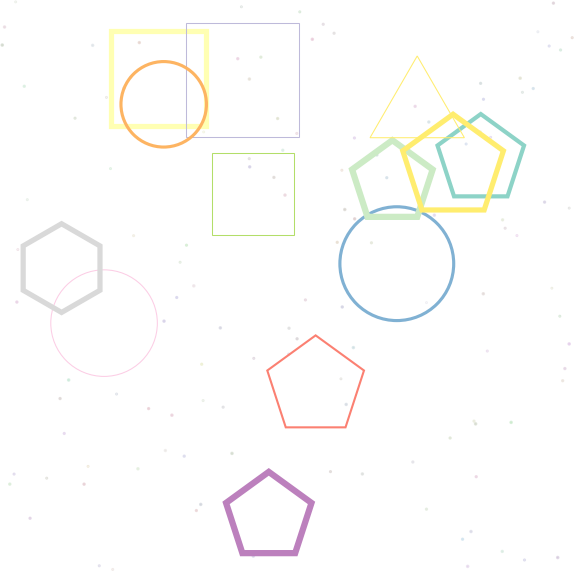[{"shape": "pentagon", "thickness": 2, "radius": 0.39, "center": [0.833, 0.723]}, {"shape": "square", "thickness": 2.5, "radius": 0.41, "center": [0.274, 0.863]}, {"shape": "square", "thickness": 0.5, "radius": 0.49, "center": [0.42, 0.86]}, {"shape": "pentagon", "thickness": 1, "radius": 0.44, "center": [0.547, 0.33]}, {"shape": "circle", "thickness": 1.5, "radius": 0.49, "center": [0.687, 0.543]}, {"shape": "circle", "thickness": 1.5, "radius": 0.37, "center": [0.283, 0.819]}, {"shape": "square", "thickness": 0.5, "radius": 0.35, "center": [0.438, 0.664]}, {"shape": "circle", "thickness": 0.5, "radius": 0.46, "center": [0.18, 0.44]}, {"shape": "hexagon", "thickness": 2.5, "radius": 0.38, "center": [0.107, 0.535]}, {"shape": "pentagon", "thickness": 3, "radius": 0.39, "center": [0.465, 0.104]}, {"shape": "pentagon", "thickness": 3, "radius": 0.37, "center": [0.679, 0.683]}, {"shape": "pentagon", "thickness": 2.5, "radius": 0.46, "center": [0.785, 0.71]}, {"shape": "triangle", "thickness": 0.5, "radius": 0.47, "center": [0.722, 0.808]}]